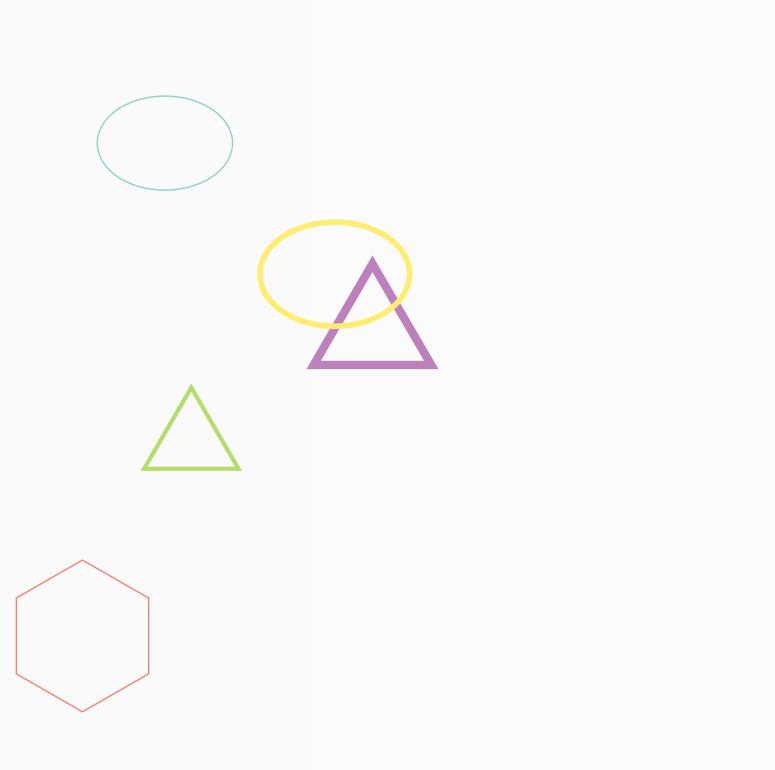[{"shape": "oval", "thickness": 0.5, "radius": 0.44, "center": [0.213, 0.814]}, {"shape": "hexagon", "thickness": 0.5, "radius": 0.49, "center": [0.106, 0.174]}, {"shape": "triangle", "thickness": 1.5, "radius": 0.35, "center": [0.247, 0.426]}, {"shape": "triangle", "thickness": 3, "radius": 0.44, "center": [0.481, 0.57]}, {"shape": "oval", "thickness": 2, "radius": 0.48, "center": [0.432, 0.644]}]